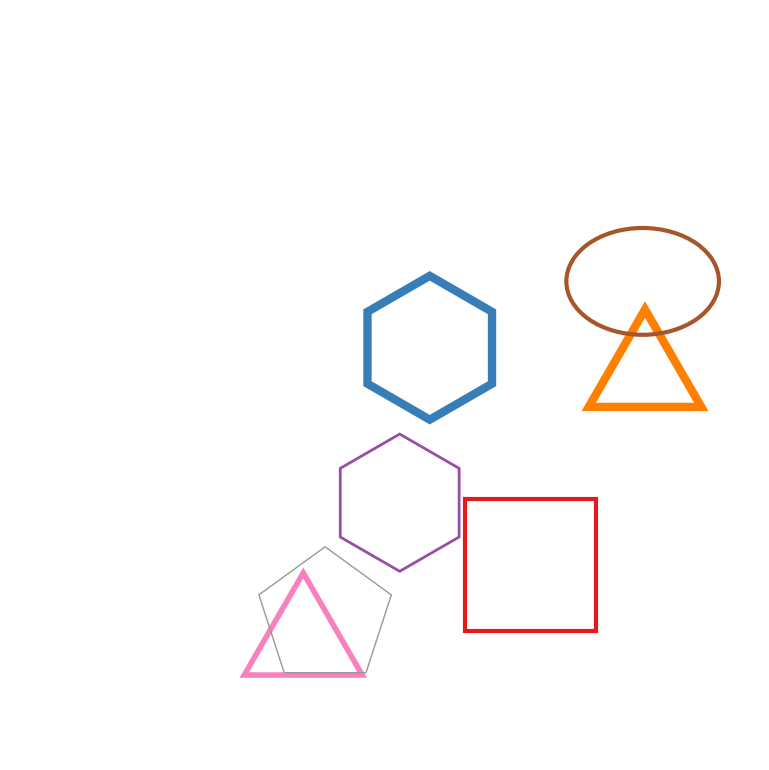[{"shape": "square", "thickness": 1.5, "radius": 0.43, "center": [0.689, 0.266]}, {"shape": "hexagon", "thickness": 3, "radius": 0.47, "center": [0.558, 0.548]}, {"shape": "hexagon", "thickness": 1, "radius": 0.45, "center": [0.519, 0.347]}, {"shape": "triangle", "thickness": 3, "radius": 0.42, "center": [0.838, 0.514]}, {"shape": "oval", "thickness": 1.5, "radius": 0.5, "center": [0.835, 0.635]}, {"shape": "triangle", "thickness": 2, "radius": 0.44, "center": [0.394, 0.168]}, {"shape": "pentagon", "thickness": 0.5, "radius": 0.45, "center": [0.422, 0.199]}]